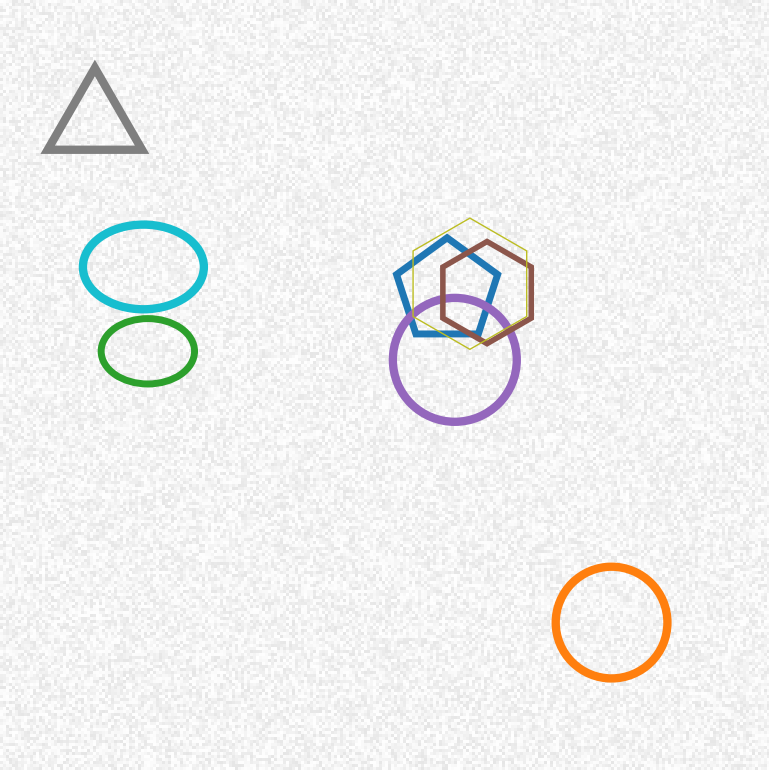[{"shape": "pentagon", "thickness": 2.5, "radius": 0.35, "center": [0.581, 0.622]}, {"shape": "circle", "thickness": 3, "radius": 0.36, "center": [0.794, 0.191]}, {"shape": "oval", "thickness": 2.5, "radius": 0.3, "center": [0.192, 0.544]}, {"shape": "circle", "thickness": 3, "radius": 0.4, "center": [0.591, 0.533]}, {"shape": "hexagon", "thickness": 2, "radius": 0.33, "center": [0.633, 0.62]}, {"shape": "triangle", "thickness": 3, "radius": 0.35, "center": [0.123, 0.841]}, {"shape": "hexagon", "thickness": 0.5, "radius": 0.43, "center": [0.61, 0.632]}, {"shape": "oval", "thickness": 3, "radius": 0.39, "center": [0.186, 0.653]}]